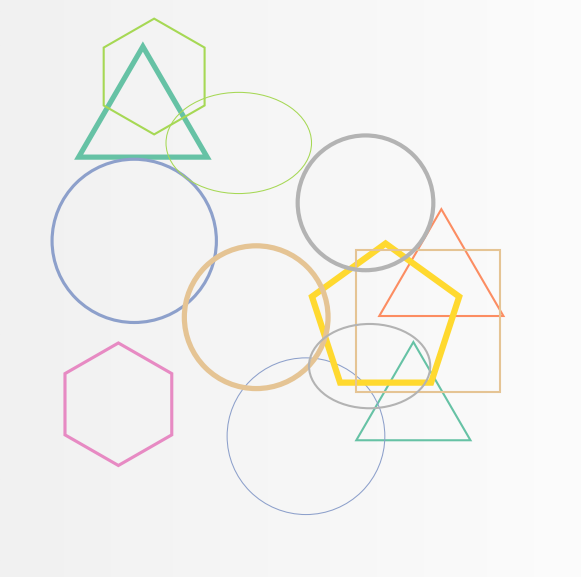[{"shape": "triangle", "thickness": 1, "radius": 0.57, "center": [0.711, 0.293]}, {"shape": "triangle", "thickness": 2.5, "radius": 0.64, "center": [0.246, 0.791]}, {"shape": "triangle", "thickness": 1, "radius": 0.62, "center": [0.759, 0.514]}, {"shape": "circle", "thickness": 0.5, "radius": 0.68, "center": [0.526, 0.244]}, {"shape": "circle", "thickness": 1.5, "radius": 0.71, "center": [0.231, 0.582]}, {"shape": "hexagon", "thickness": 1.5, "radius": 0.53, "center": [0.204, 0.299]}, {"shape": "oval", "thickness": 0.5, "radius": 0.63, "center": [0.411, 0.752]}, {"shape": "hexagon", "thickness": 1, "radius": 0.5, "center": [0.265, 0.867]}, {"shape": "pentagon", "thickness": 3, "radius": 0.67, "center": [0.663, 0.444]}, {"shape": "circle", "thickness": 2.5, "radius": 0.62, "center": [0.441, 0.45]}, {"shape": "square", "thickness": 1, "radius": 0.62, "center": [0.737, 0.443]}, {"shape": "circle", "thickness": 2, "radius": 0.58, "center": [0.629, 0.648]}, {"shape": "oval", "thickness": 1, "radius": 0.52, "center": [0.636, 0.365]}]